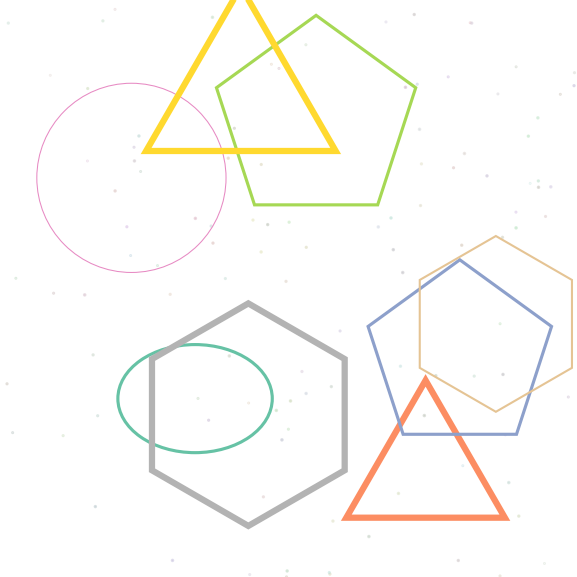[{"shape": "oval", "thickness": 1.5, "radius": 0.67, "center": [0.338, 0.309]}, {"shape": "triangle", "thickness": 3, "radius": 0.79, "center": [0.737, 0.182]}, {"shape": "pentagon", "thickness": 1.5, "radius": 0.84, "center": [0.796, 0.382]}, {"shape": "circle", "thickness": 0.5, "radius": 0.82, "center": [0.228, 0.691]}, {"shape": "pentagon", "thickness": 1.5, "radius": 0.91, "center": [0.547, 0.791]}, {"shape": "triangle", "thickness": 3, "radius": 0.95, "center": [0.417, 0.832]}, {"shape": "hexagon", "thickness": 1, "radius": 0.76, "center": [0.859, 0.438]}, {"shape": "hexagon", "thickness": 3, "radius": 0.96, "center": [0.43, 0.281]}]